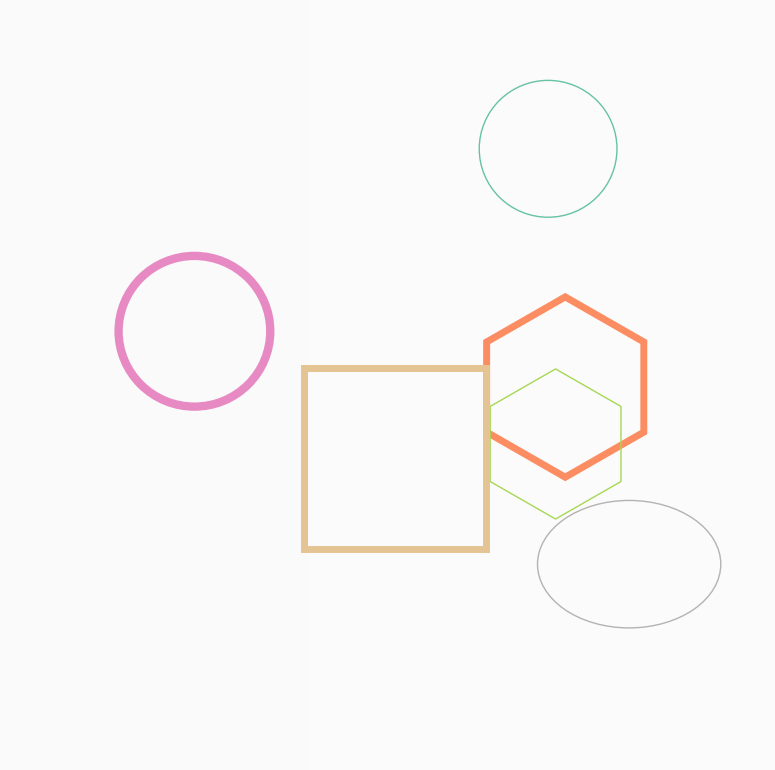[{"shape": "circle", "thickness": 0.5, "radius": 0.44, "center": [0.707, 0.807]}, {"shape": "hexagon", "thickness": 2.5, "radius": 0.59, "center": [0.729, 0.497]}, {"shape": "circle", "thickness": 3, "radius": 0.49, "center": [0.251, 0.57]}, {"shape": "hexagon", "thickness": 0.5, "radius": 0.49, "center": [0.717, 0.423]}, {"shape": "square", "thickness": 2.5, "radius": 0.59, "center": [0.509, 0.404]}, {"shape": "oval", "thickness": 0.5, "radius": 0.59, "center": [0.812, 0.267]}]